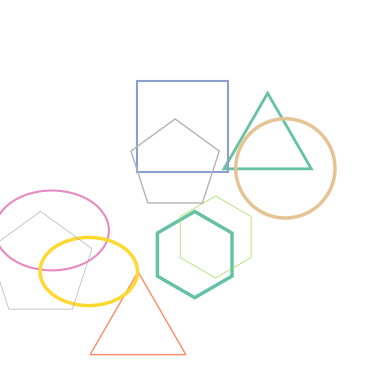[{"shape": "hexagon", "thickness": 2.5, "radius": 0.56, "center": [0.506, 0.339]}, {"shape": "triangle", "thickness": 2, "radius": 0.65, "center": [0.695, 0.627]}, {"shape": "triangle", "thickness": 1, "radius": 0.72, "center": [0.358, 0.151]}, {"shape": "square", "thickness": 1.5, "radius": 0.59, "center": [0.474, 0.672]}, {"shape": "oval", "thickness": 1.5, "radius": 0.74, "center": [0.135, 0.401]}, {"shape": "hexagon", "thickness": 0.5, "radius": 0.53, "center": [0.56, 0.384]}, {"shape": "oval", "thickness": 2.5, "radius": 0.63, "center": [0.231, 0.295]}, {"shape": "circle", "thickness": 2.5, "radius": 0.64, "center": [0.741, 0.563]}, {"shape": "pentagon", "thickness": 1, "radius": 0.6, "center": [0.455, 0.57]}, {"shape": "pentagon", "thickness": 0.5, "radius": 0.7, "center": [0.105, 0.311]}]